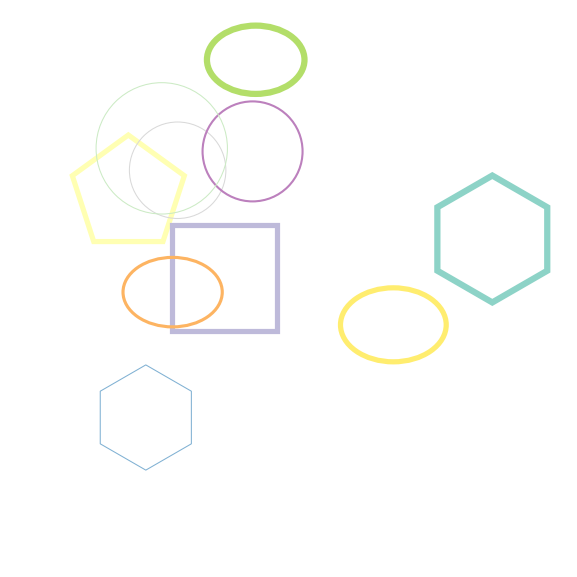[{"shape": "hexagon", "thickness": 3, "radius": 0.55, "center": [0.852, 0.585]}, {"shape": "pentagon", "thickness": 2.5, "radius": 0.51, "center": [0.222, 0.663]}, {"shape": "square", "thickness": 2.5, "radius": 0.46, "center": [0.389, 0.518]}, {"shape": "hexagon", "thickness": 0.5, "radius": 0.46, "center": [0.252, 0.276]}, {"shape": "oval", "thickness": 1.5, "radius": 0.43, "center": [0.299, 0.493]}, {"shape": "oval", "thickness": 3, "radius": 0.42, "center": [0.443, 0.896]}, {"shape": "circle", "thickness": 0.5, "radius": 0.42, "center": [0.308, 0.704]}, {"shape": "circle", "thickness": 1, "radius": 0.43, "center": [0.437, 0.737]}, {"shape": "circle", "thickness": 0.5, "radius": 0.57, "center": [0.28, 0.742]}, {"shape": "oval", "thickness": 2.5, "radius": 0.46, "center": [0.681, 0.437]}]